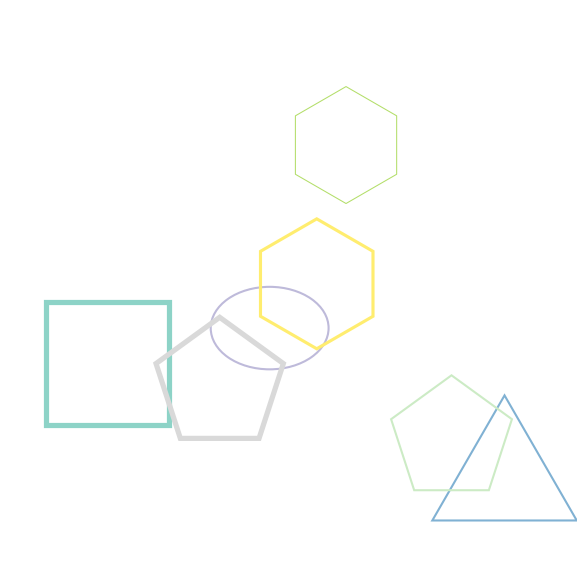[{"shape": "square", "thickness": 2.5, "radius": 0.53, "center": [0.187, 0.369]}, {"shape": "oval", "thickness": 1, "radius": 0.51, "center": [0.467, 0.431]}, {"shape": "triangle", "thickness": 1, "radius": 0.72, "center": [0.874, 0.17]}, {"shape": "hexagon", "thickness": 0.5, "radius": 0.51, "center": [0.599, 0.748]}, {"shape": "pentagon", "thickness": 2.5, "radius": 0.58, "center": [0.38, 0.334]}, {"shape": "pentagon", "thickness": 1, "radius": 0.55, "center": [0.782, 0.239]}, {"shape": "hexagon", "thickness": 1.5, "radius": 0.56, "center": [0.548, 0.508]}]